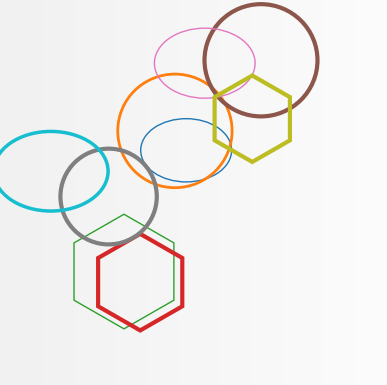[{"shape": "oval", "thickness": 1, "radius": 0.59, "center": [0.48, 0.61]}, {"shape": "circle", "thickness": 2, "radius": 0.74, "center": [0.451, 0.66]}, {"shape": "hexagon", "thickness": 1, "radius": 0.74, "center": [0.32, 0.295]}, {"shape": "hexagon", "thickness": 3, "radius": 0.63, "center": [0.362, 0.267]}, {"shape": "circle", "thickness": 3, "radius": 0.73, "center": [0.674, 0.843]}, {"shape": "oval", "thickness": 1, "radius": 0.65, "center": [0.528, 0.836]}, {"shape": "circle", "thickness": 3, "radius": 0.62, "center": [0.28, 0.49]}, {"shape": "hexagon", "thickness": 3, "radius": 0.56, "center": [0.651, 0.692]}, {"shape": "oval", "thickness": 2.5, "radius": 0.74, "center": [0.131, 0.555]}]